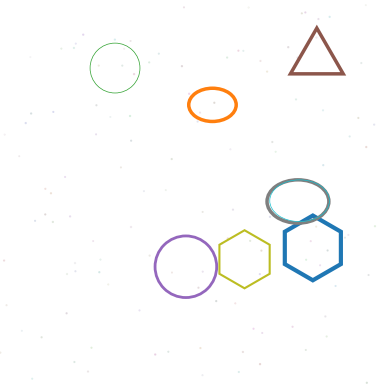[{"shape": "hexagon", "thickness": 3, "radius": 0.42, "center": [0.813, 0.356]}, {"shape": "oval", "thickness": 2.5, "radius": 0.31, "center": [0.552, 0.728]}, {"shape": "circle", "thickness": 0.5, "radius": 0.32, "center": [0.299, 0.823]}, {"shape": "circle", "thickness": 2, "radius": 0.4, "center": [0.483, 0.307]}, {"shape": "triangle", "thickness": 2.5, "radius": 0.4, "center": [0.823, 0.848]}, {"shape": "oval", "thickness": 2.5, "radius": 0.4, "center": [0.774, 0.477]}, {"shape": "hexagon", "thickness": 1.5, "radius": 0.38, "center": [0.635, 0.327]}, {"shape": "oval", "thickness": 0.5, "radius": 0.39, "center": [0.778, 0.479]}]